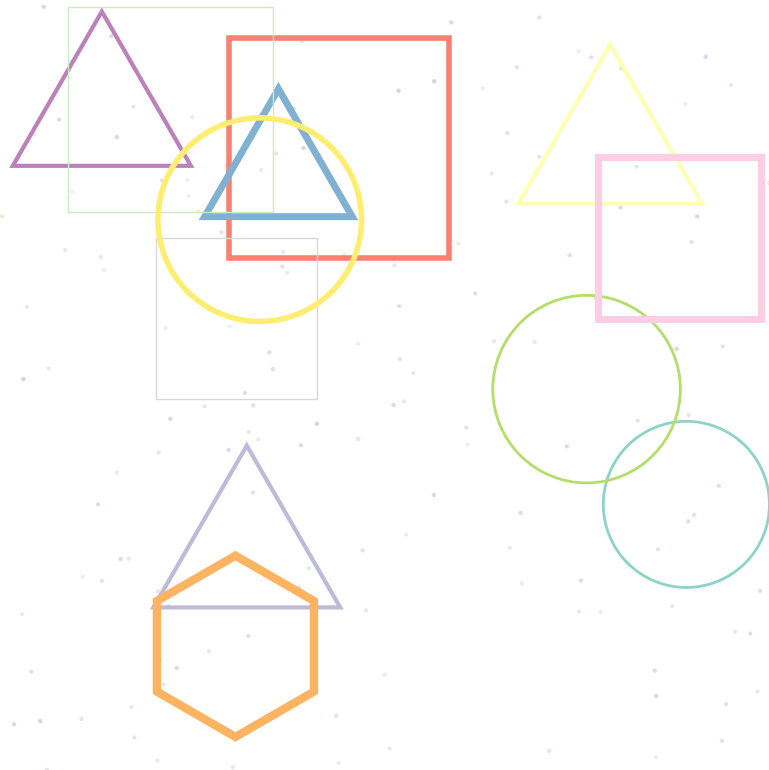[{"shape": "circle", "thickness": 1, "radius": 0.54, "center": [0.891, 0.345]}, {"shape": "triangle", "thickness": 1.5, "radius": 0.69, "center": [0.792, 0.804]}, {"shape": "triangle", "thickness": 1.5, "radius": 0.7, "center": [0.321, 0.281]}, {"shape": "square", "thickness": 2, "radius": 0.71, "center": [0.44, 0.807]}, {"shape": "triangle", "thickness": 2.5, "radius": 0.55, "center": [0.362, 0.774]}, {"shape": "hexagon", "thickness": 3, "radius": 0.59, "center": [0.306, 0.161]}, {"shape": "circle", "thickness": 1, "radius": 0.61, "center": [0.762, 0.495]}, {"shape": "square", "thickness": 2.5, "radius": 0.53, "center": [0.882, 0.691]}, {"shape": "square", "thickness": 0.5, "radius": 0.52, "center": [0.307, 0.587]}, {"shape": "triangle", "thickness": 1.5, "radius": 0.67, "center": [0.132, 0.851]}, {"shape": "square", "thickness": 0.5, "radius": 0.66, "center": [0.221, 0.858]}, {"shape": "circle", "thickness": 2, "radius": 0.66, "center": [0.337, 0.715]}]